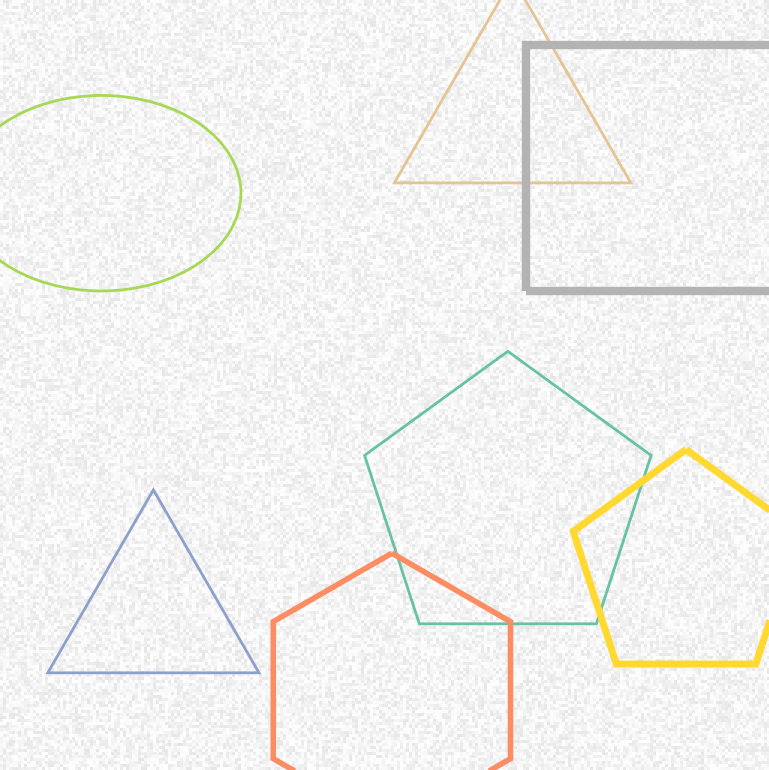[{"shape": "pentagon", "thickness": 1, "radius": 0.98, "center": [0.66, 0.348]}, {"shape": "hexagon", "thickness": 2, "radius": 0.89, "center": [0.509, 0.104]}, {"shape": "triangle", "thickness": 1, "radius": 0.79, "center": [0.199, 0.205]}, {"shape": "oval", "thickness": 1, "radius": 0.91, "center": [0.132, 0.749]}, {"shape": "pentagon", "thickness": 2.5, "radius": 0.77, "center": [0.891, 0.262]}, {"shape": "triangle", "thickness": 1, "radius": 0.89, "center": [0.666, 0.851]}, {"shape": "square", "thickness": 3, "radius": 0.8, "center": [0.843, 0.782]}]